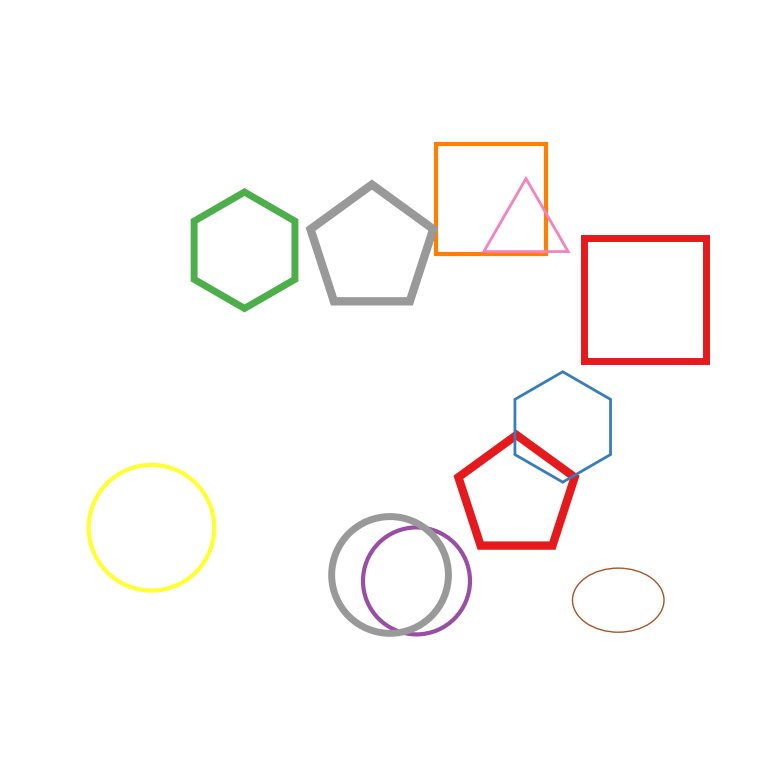[{"shape": "pentagon", "thickness": 3, "radius": 0.4, "center": [0.671, 0.356]}, {"shape": "square", "thickness": 2.5, "radius": 0.4, "center": [0.837, 0.611]}, {"shape": "hexagon", "thickness": 1, "radius": 0.36, "center": [0.731, 0.446]}, {"shape": "hexagon", "thickness": 2.5, "radius": 0.38, "center": [0.318, 0.675]}, {"shape": "circle", "thickness": 1.5, "radius": 0.35, "center": [0.541, 0.246]}, {"shape": "square", "thickness": 1.5, "radius": 0.36, "center": [0.638, 0.742]}, {"shape": "circle", "thickness": 1.5, "radius": 0.41, "center": [0.197, 0.315]}, {"shape": "oval", "thickness": 0.5, "radius": 0.3, "center": [0.803, 0.221]}, {"shape": "triangle", "thickness": 1, "radius": 0.32, "center": [0.683, 0.705]}, {"shape": "pentagon", "thickness": 3, "radius": 0.42, "center": [0.483, 0.676]}, {"shape": "circle", "thickness": 2.5, "radius": 0.38, "center": [0.507, 0.253]}]